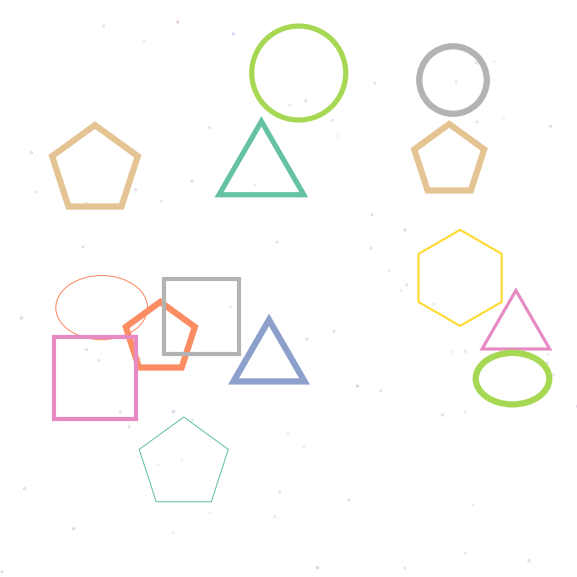[{"shape": "pentagon", "thickness": 0.5, "radius": 0.41, "center": [0.318, 0.196]}, {"shape": "triangle", "thickness": 2.5, "radius": 0.42, "center": [0.453, 0.704]}, {"shape": "pentagon", "thickness": 3, "radius": 0.31, "center": [0.278, 0.414]}, {"shape": "oval", "thickness": 0.5, "radius": 0.4, "center": [0.176, 0.466]}, {"shape": "triangle", "thickness": 3, "radius": 0.36, "center": [0.466, 0.374]}, {"shape": "triangle", "thickness": 1.5, "radius": 0.34, "center": [0.893, 0.429]}, {"shape": "square", "thickness": 2, "radius": 0.35, "center": [0.165, 0.345]}, {"shape": "circle", "thickness": 2.5, "radius": 0.41, "center": [0.517, 0.873]}, {"shape": "oval", "thickness": 3, "radius": 0.32, "center": [0.887, 0.343]}, {"shape": "hexagon", "thickness": 1, "radius": 0.42, "center": [0.797, 0.518]}, {"shape": "pentagon", "thickness": 3, "radius": 0.39, "center": [0.164, 0.705]}, {"shape": "pentagon", "thickness": 3, "radius": 0.32, "center": [0.778, 0.721]}, {"shape": "circle", "thickness": 3, "radius": 0.29, "center": [0.784, 0.861]}, {"shape": "square", "thickness": 2, "radius": 0.33, "center": [0.349, 0.451]}]